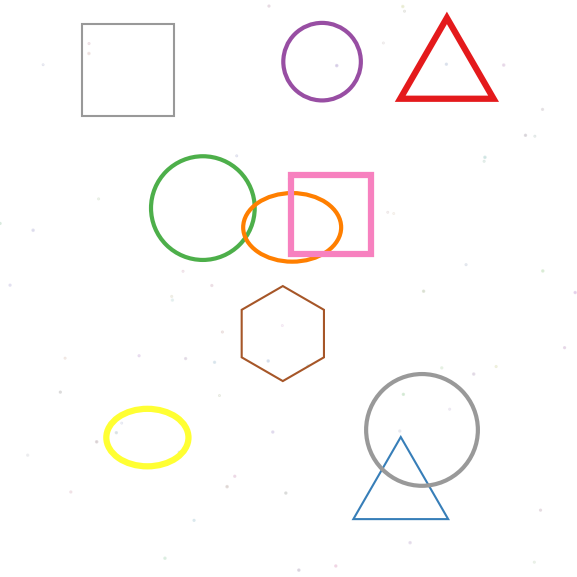[{"shape": "triangle", "thickness": 3, "radius": 0.47, "center": [0.774, 0.875]}, {"shape": "triangle", "thickness": 1, "radius": 0.47, "center": [0.694, 0.148]}, {"shape": "circle", "thickness": 2, "radius": 0.45, "center": [0.351, 0.639]}, {"shape": "circle", "thickness": 2, "radius": 0.34, "center": [0.558, 0.892]}, {"shape": "oval", "thickness": 2, "radius": 0.42, "center": [0.506, 0.605]}, {"shape": "oval", "thickness": 3, "radius": 0.36, "center": [0.255, 0.241]}, {"shape": "hexagon", "thickness": 1, "radius": 0.41, "center": [0.49, 0.422]}, {"shape": "square", "thickness": 3, "radius": 0.34, "center": [0.573, 0.627]}, {"shape": "circle", "thickness": 2, "radius": 0.48, "center": [0.731, 0.255]}, {"shape": "square", "thickness": 1, "radius": 0.4, "center": [0.222, 0.878]}]